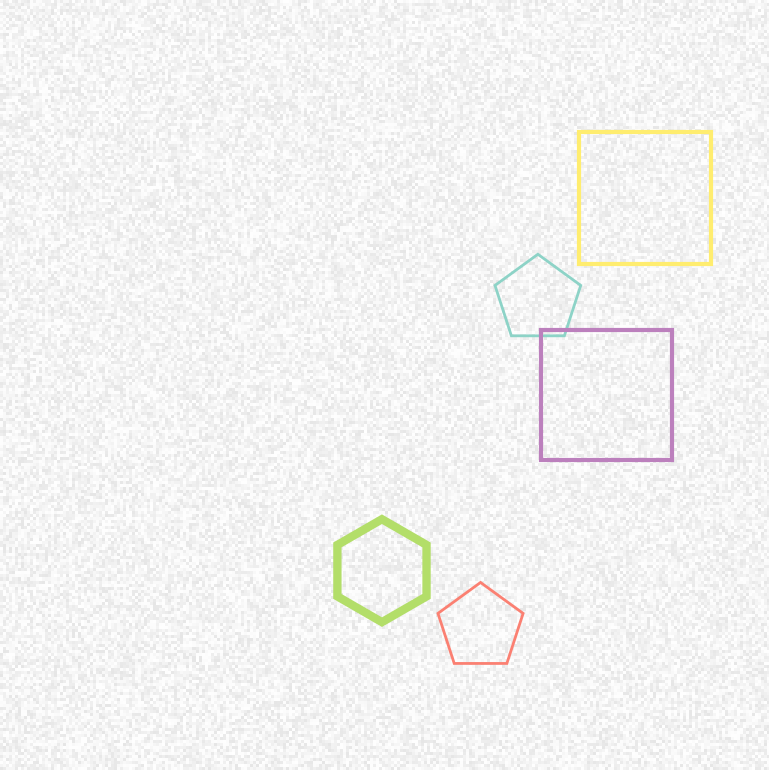[{"shape": "pentagon", "thickness": 1, "radius": 0.29, "center": [0.699, 0.611]}, {"shape": "pentagon", "thickness": 1, "radius": 0.29, "center": [0.624, 0.185]}, {"shape": "hexagon", "thickness": 3, "radius": 0.33, "center": [0.496, 0.259]}, {"shape": "square", "thickness": 1.5, "radius": 0.42, "center": [0.788, 0.487]}, {"shape": "square", "thickness": 1.5, "radius": 0.43, "center": [0.837, 0.743]}]